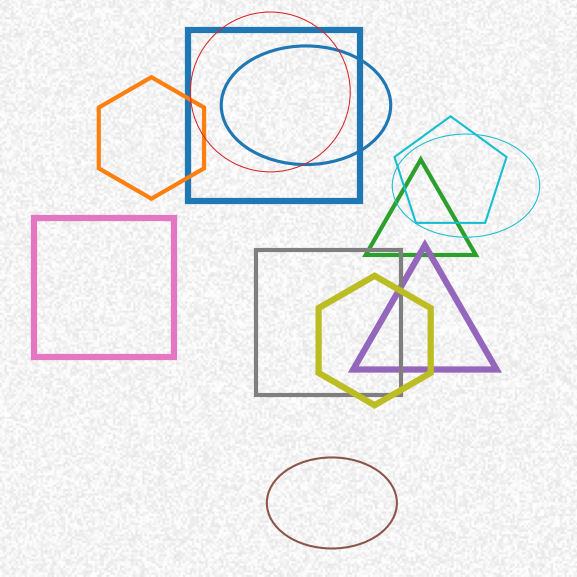[{"shape": "oval", "thickness": 1.5, "radius": 0.73, "center": [0.53, 0.817]}, {"shape": "square", "thickness": 3, "radius": 0.74, "center": [0.474, 0.799]}, {"shape": "hexagon", "thickness": 2, "radius": 0.53, "center": [0.262, 0.76]}, {"shape": "triangle", "thickness": 2, "radius": 0.55, "center": [0.729, 0.613]}, {"shape": "circle", "thickness": 0.5, "radius": 0.69, "center": [0.468, 0.84]}, {"shape": "triangle", "thickness": 3, "radius": 0.72, "center": [0.736, 0.431]}, {"shape": "oval", "thickness": 1, "radius": 0.56, "center": [0.575, 0.128]}, {"shape": "square", "thickness": 3, "radius": 0.61, "center": [0.181, 0.501]}, {"shape": "square", "thickness": 2, "radius": 0.63, "center": [0.57, 0.44]}, {"shape": "hexagon", "thickness": 3, "radius": 0.56, "center": [0.649, 0.41]}, {"shape": "oval", "thickness": 0.5, "radius": 0.64, "center": [0.807, 0.678]}, {"shape": "pentagon", "thickness": 1, "radius": 0.51, "center": [0.78, 0.696]}]